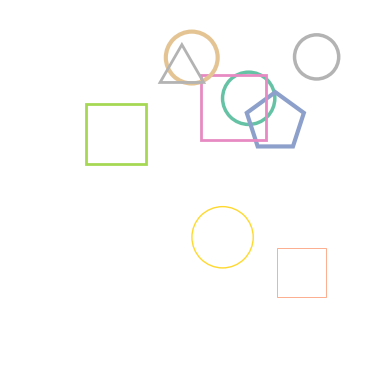[{"shape": "circle", "thickness": 2.5, "radius": 0.34, "center": [0.646, 0.745]}, {"shape": "square", "thickness": 0.5, "radius": 0.32, "center": [0.784, 0.292]}, {"shape": "pentagon", "thickness": 3, "radius": 0.39, "center": [0.715, 0.683]}, {"shape": "square", "thickness": 2, "radius": 0.42, "center": [0.606, 0.72]}, {"shape": "square", "thickness": 2, "radius": 0.39, "center": [0.301, 0.652]}, {"shape": "circle", "thickness": 1, "radius": 0.4, "center": [0.578, 0.384]}, {"shape": "circle", "thickness": 3, "radius": 0.34, "center": [0.498, 0.851]}, {"shape": "circle", "thickness": 2.5, "radius": 0.29, "center": [0.822, 0.852]}, {"shape": "triangle", "thickness": 2, "radius": 0.33, "center": [0.472, 0.819]}]